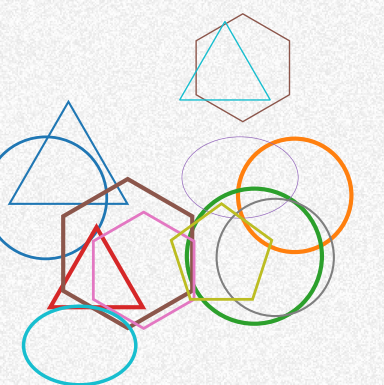[{"shape": "triangle", "thickness": 1.5, "radius": 0.88, "center": [0.178, 0.559]}, {"shape": "circle", "thickness": 2, "radius": 0.79, "center": [0.119, 0.486]}, {"shape": "circle", "thickness": 3, "radius": 0.74, "center": [0.765, 0.493]}, {"shape": "circle", "thickness": 3, "radius": 0.88, "center": [0.661, 0.335]}, {"shape": "triangle", "thickness": 3, "radius": 0.69, "center": [0.251, 0.271]}, {"shape": "oval", "thickness": 0.5, "radius": 0.75, "center": [0.624, 0.539]}, {"shape": "hexagon", "thickness": 3, "radius": 0.97, "center": [0.332, 0.341]}, {"shape": "hexagon", "thickness": 1, "radius": 0.7, "center": [0.631, 0.824]}, {"shape": "hexagon", "thickness": 2, "radius": 0.76, "center": [0.373, 0.298]}, {"shape": "circle", "thickness": 1.5, "radius": 0.76, "center": [0.715, 0.331]}, {"shape": "pentagon", "thickness": 2, "radius": 0.69, "center": [0.575, 0.334]}, {"shape": "triangle", "thickness": 1, "radius": 0.68, "center": [0.584, 0.808]}, {"shape": "oval", "thickness": 2.5, "radius": 0.73, "center": [0.207, 0.103]}]